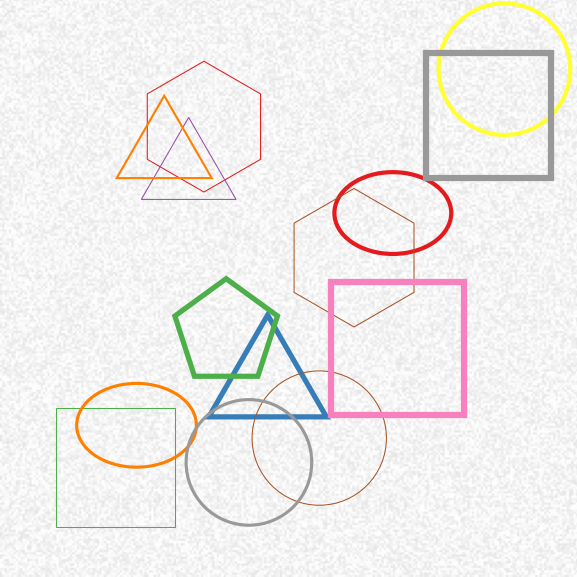[{"shape": "oval", "thickness": 2, "radius": 0.51, "center": [0.68, 0.63]}, {"shape": "hexagon", "thickness": 0.5, "radius": 0.57, "center": [0.353, 0.78]}, {"shape": "triangle", "thickness": 2.5, "radius": 0.59, "center": [0.463, 0.336]}, {"shape": "square", "thickness": 0.5, "radius": 0.52, "center": [0.199, 0.19]}, {"shape": "pentagon", "thickness": 2.5, "radius": 0.47, "center": [0.392, 0.423]}, {"shape": "triangle", "thickness": 0.5, "radius": 0.47, "center": [0.327, 0.701]}, {"shape": "oval", "thickness": 1.5, "radius": 0.52, "center": [0.236, 0.263]}, {"shape": "triangle", "thickness": 1, "radius": 0.48, "center": [0.284, 0.738]}, {"shape": "circle", "thickness": 2, "radius": 0.57, "center": [0.873, 0.879]}, {"shape": "hexagon", "thickness": 0.5, "radius": 0.6, "center": [0.613, 0.553]}, {"shape": "circle", "thickness": 0.5, "radius": 0.58, "center": [0.553, 0.241]}, {"shape": "square", "thickness": 3, "radius": 0.58, "center": [0.689, 0.395]}, {"shape": "square", "thickness": 3, "radius": 0.54, "center": [0.846, 0.799]}, {"shape": "circle", "thickness": 1.5, "radius": 0.54, "center": [0.431, 0.198]}]